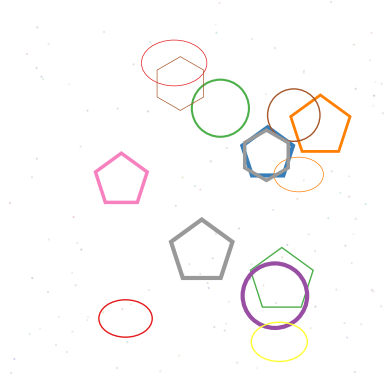[{"shape": "oval", "thickness": 0.5, "radius": 0.42, "center": [0.452, 0.836]}, {"shape": "oval", "thickness": 1, "radius": 0.35, "center": [0.326, 0.173]}, {"shape": "pentagon", "thickness": 3, "radius": 0.35, "center": [0.695, 0.6]}, {"shape": "pentagon", "thickness": 1, "radius": 0.43, "center": [0.732, 0.272]}, {"shape": "circle", "thickness": 1.5, "radius": 0.37, "center": [0.572, 0.719]}, {"shape": "circle", "thickness": 3, "radius": 0.42, "center": [0.714, 0.232]}, {"shape": "oval", "thickness": 0.5, "radius": 0.32, "center": [0.776, 0.547]}, {"shape": "pentagon", "thickness": 2, "radius": 0.4, "center": [0.832, 0.672]}, {"shape": "oval", "thickness": 1, "radius": 0.36, "center": [0.725, 0.112]}, {"shape": "circle", "thickness": 1, "radius": 0.34, "center": [0.763, 0.701]}, {"shape": "hexagon", "thickness": 0.5, "radius": 0.35, "center": [0.468, 0.783]}, {"shape": "pentagon", "thickness": 2.5, "radius": 0.35, "center": [0.315, 0.531]}, {"shape": "hexagon", "thickness": 2.5, "radius": 0.33, "center": [0.692, 0.597]}, {"shape": "pentagon", "thickness": 3, "radius": 0.42, "center": [0.524, 0.346]}]